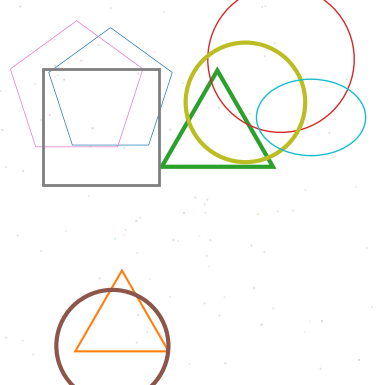[{"shape": "pentagon", "thickness": 0.5, "radius": 0.84, "center": [0.287, 0.76]}, {"shape": "triangle", "thickness": 1.5, "radius": 0.7, "center": [0.317, 0.157]}, {"shape": "triangle", "thickness": 3, "radius": 0.83, "center": [0.564, 0.65]}, {"shape": "circle", "thickness": 1, "radius": 0.95, "center": [0.73, 0.846]}, {"shape": "circle", "thickness": 3, "radius": 0.73, "center": [0.292, 0.101]}, {"shape": "pentagon", "thickness": 0.5, "radius": 0.91, "center": [0.199, 0.765]}, {"shape": "square", "thickness": 2, "radius": 0.76, "center": [0.262, 0.671]}, {"shape": "circle", "thickness": 3, "radius": 0.78, "center": [0.637, 0.734]}, {"shape": "oval", "thickness": 1, "radius": 0.71, "center": [0.808, 0.695]}]